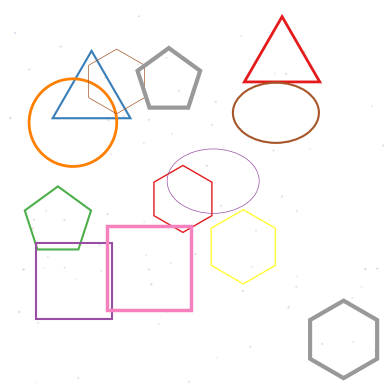[{"shape": "triangle", "thickness": 2, "radius": 0.57, "center": [0.733, 0.844]}, {"shape": "hexagon", "thickness": 1, "radius": 0.43, "center": [0.475, 0.483]}, {"shape": "triangle", "thickness": 1.5, "radius": 0.58, "center": [0.238, 0.751]}, {"shape": "pentagon", "thickness": 1.5, "radius": 0.45, "center": [0.15, 0.425]}, {"shape": "square", "thickness": 1.5, "radius": 0.49, "center": [0.193, 0.27]}, {"shape": "oval", "thickness": 0.5, "radius": 0.6, "center": [0.554, 0.529]}, {"shape": "circle", "thickness": 2, "radius": 0.57, "center": [0.189, 0.681]}, {"shape": "hexagon", "thickness": 1, "radius": 0.48, "center": [0.632, 0.359]}, {"shape": "hexagon", "thickness": 0.5, "radius": 0.42, "center": [0.303, 0.788]}, {"shape": "oval", "thickness": 1.5, "radius": 0.56, "center": [0.717, 0.707]}, {"shape": "square", "thickness": 2.5, "radius": 0.54, "center": [0.387, 0.305]}, {"shape": "hexagon", "thickness": 3, "radius": 0.5, "center": [0.892, 0.118]}, {"shape": "pentagon", "thickness": 3, "radius": 0.43, "center": [0.439, 0.79]}]